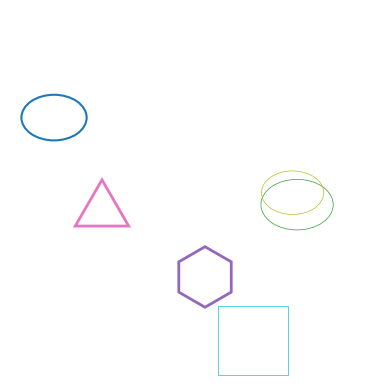[{"shape": "oval", "thickness": 1.5, "radius": 0.42, "center": [0.14, 0.695]}, {"shape": "oval", "thickness": 0.5, "radius": 0.47, "center": [0.772, 0.468]}, {"shape": "hexagon", "thickness": 2, "radius": 0.39, "center": [0.533, 0.281]}, {"shape": "triangle", "thickness": 2, "radius": 0.4, "center": [0.265, 0.453]}, {"shape": "oval", "thickness": 0.5, "radius": 0.4, "center": [0.76, 0.499]}, {"shape": "square", "thickness": 0.5, "radius": 0.45, "center": [0.657, 0.116]}]